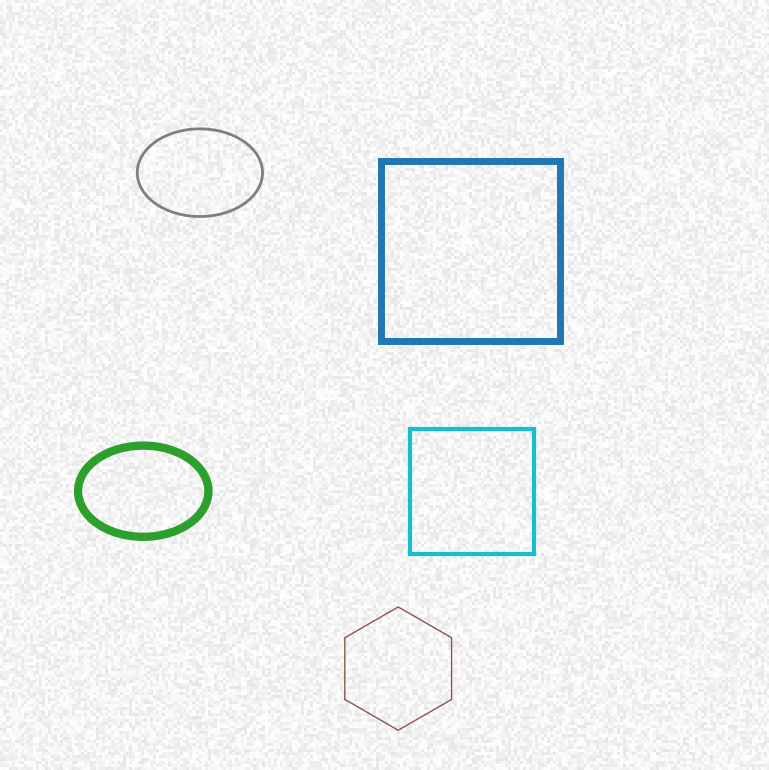[{"shape": "square", "thickness": 2.5, "radius": 0.58, "center": [0.611, 0.674]}, {"shape": "oval", "thickness": 3, "radius": 0.42, "center": [0.186, 0.362]}, {"shape": "hexagon", "thickness": 0.5, "radius": 0.4, "center": [0.517, 0.132]}, {"shape": "oval", "thickness": 1, "radius": 0.41, "center": [0.26, 0.776]}, {"shape": "square", "thickness": 1.5, "radius": 0.4, "center": [0.613, 0.362]}]